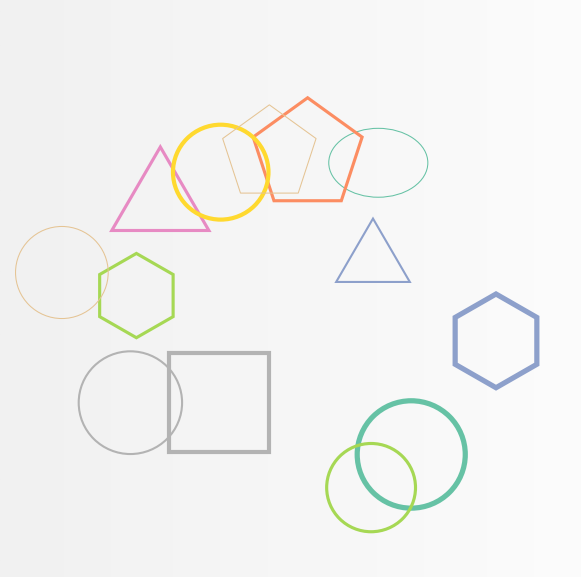[{"shape": "circle", "thickness": 2.5, "radius": 0.46, "center": [0.707, 0.212]}, {"shape": "oval", "thickness": 0.5, "radius": 0.43, "center": [0.651, 0.717]}, {"shape": "pentagon", "thickness": 1.5, "radius": 0.49, "center": [0.529, 0.731]}, {"shape": "hexagon", "thickness": 2.5, "radius": 0.41, "center": [0.853, 0.409]}, {"shape": "triangle", "thickness": 1, "radius": 0.37, "center": [0.642, 0.547]}, {"shape": "triangle", "thickness": 1.5, "radius": 0.48, "center": [0.276, 0.648]}, {"shape": "circle", "thickness": 1.5, "radius": 0.38, "center": [0.638, 0.155]}, {"shape": "hexagon", "thickness": 1.5, "radius": 0.36, "center": [0.235, 0.487]}, {"shape": "circle", "thickness": 2, "radius": 0.41, "center": [0.38, 0.701]}, {"shape": "pentagon", "thickness": 0.5, "radius": 0.42, "center": [0.463, 0.733]}, {"shape": "circle", "thickness": 0.5, "radius": 0.4, "center": [0.106, 0.527]}, {"shape": "circle", "thickness": 1, "radius": 0.44, "center": [0.224, 0.302]}, {"shape": "square", "thickness": 2, "radius": 0.43, "center": [0.376, 0.302]}]